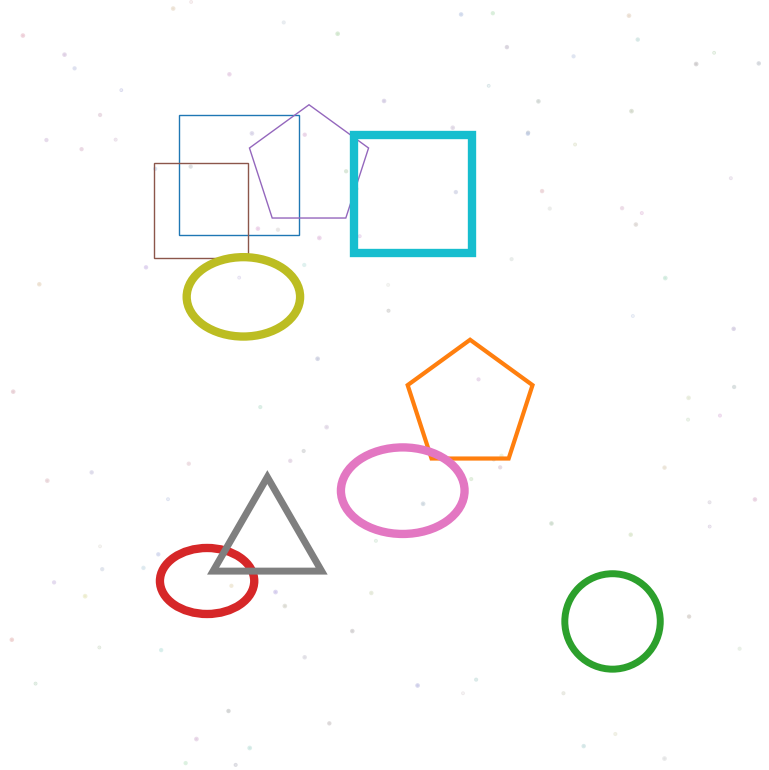[{"shape": "square", "thickness": 0.5, "radius": 0.39, "center": [0.31, 0.773]}, {"shape": "pentagon", "thickness": 1.5, "radius": 0.43, "center": [0.611, 0.473]}, {"shape": "circle", "thickness": 2.5, "radius": 0.31, "center": [0.796, 0.193]}, {"shape": "oval", "thickness": 3, "radius": 0.31, "center": [0.269, 0.245]}, {"shape": "pentagon", "thickness": 0.5, "radius": 0.41, "center": [0.401, 0.783]}, {"shape": "square", "thickness": 0.5, "radius": 0.31, "center": [0.261, 0.727]}, {"shape": "oval", "thickness": 3, "radius": 0.4, "center": [0.523, 0.363]}, {"shape": "triangle", "thickness": 2.5, "radius": 0.41, "center": [0.347, 0.299]}, {"shape": "oval", "thickness": 3, "radius": 0.37, "center": [0.316, 0.614]}, {"shape": "square", "thickness": 3, "radius": 0.38, "center": [0.537, 0.749]}]